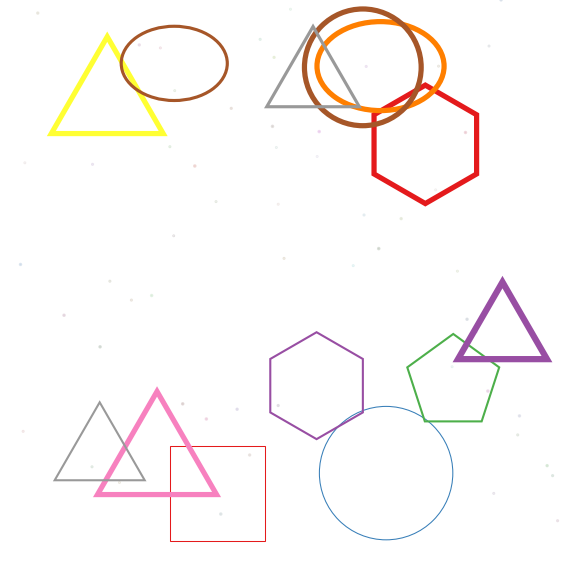[{"shape": "square", "thickness": 0.5, "radius": 0.41, "center": [0.376, 0.145]}, {"shape": "hexagon", "thickness": 2.5, "radius": 0.51, "center": [0.736, 0.749]}, {"shape": "circle", "thickness": 0.5, "radius": 0.58, "center": [0.669, 0.18]}, {"shape": "pentagon", "thickness": 1, "radius": 0.42, "center": [0.785, 0.337]}, {"shape": "triangle", "thickness": 3, "radius": 0.44, "center": [0.87, 0.422]}, {"shape": "hexagon", "thickness": 1, "radius": 0.46, "center": [0.548, 0.331]}, {"shape": "oval", "thickness": 2.5, "radius": 0.55, "center": [0.659, 0.885]}, {"shape": "triangle", "thickness": 2.5, "radius": 0.56, "center": [0.186, 0.824]}, {"shape": "oval", "thickness": 1.5, "radius": 0.46, "center": [0.302, 0.889]}, {"shape": "circle", "thickness": 2.5, "radius": 0.51, "center": [0.628, 0.883]}, {"shape": "triangle", "thickness": 2.5, "radius": 0.6, "center": [0.272, 0.202]}, {"shape": "triangle", "thickness": 1, "radius": 0.45, "center": [0.173, 0.213]}, {"shape": "triangle", "thickness": 1.5, "radius": 0.46, "center": [0.542, 0.861]}]